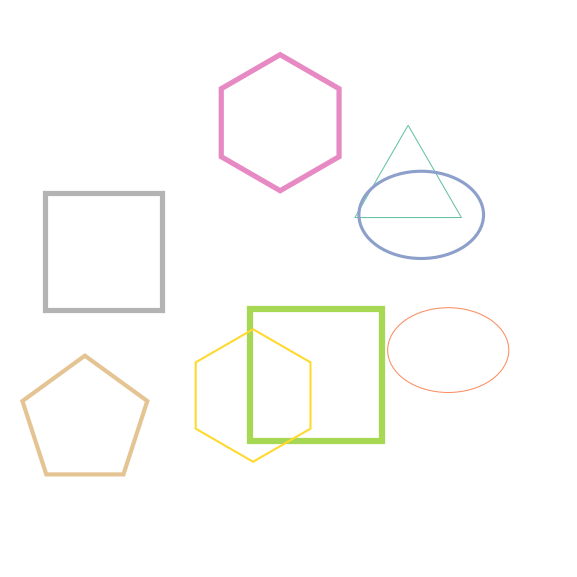[{"shape": "triangle", "thickness": 0.5, "radius": 0.53, "center": [0.707, 0.676]}, {"shape": "oval", "thickness": 0.5, "radius": 0.52, "center": [0.776, 0.393]}, {"shape": "oval", "thickness": 1.5, "radius": 0.54, "center": [0.729, 0.627]}, {"shape": "hexagon", "thickness": 2.5, "radius": 0.59, "center": [0.485, 0.787]}, {"shape": "square", "thickness": 3, "radius": 0.57, "center": [0.547, 0.35]}, {"shape": "hexagon", "thickness": 1, "radius": 0.57, "center": [0.438, 0.314]}, {"shape": "pentagon", "thickness": 2, "radius": 0.57, "center": [0.147, 0.27]}, {"shape": "square", "thickness": 2.5, "radius": 0.51, "center": [0.18, 0.563]}]